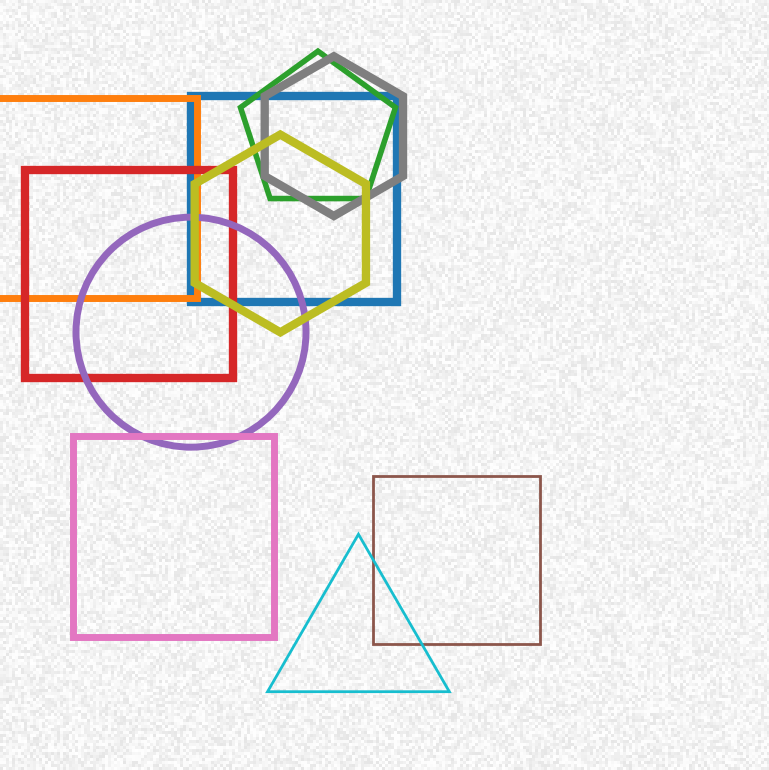[{"shape": "square", "thickness": 3, "radius": 0.67, "center": [0.382, 0.742]}, {"shape": "square", "thickness": 2.5, "radius": 0.65, "center": [0.125, 0.743]}, {"shape": "pentagon", "thickness": 2, "radius": 0.53, "center": [0.413, 0.828]}, {"shape": "square", "thickness": 3, "radius": 0.67, "center": [0.168, 0.644]}, {"shape": "circle", "thickness": 2.5, "radius": 0.75, "center": [0.248, 0.569]}, {"shape": "square", "thickness": 1, "radius": 0.54, "center": [0.593, 0.273]}, {"shape": "square", "thickness": 2.5, "radius": 0.65, "center": [0.225, 0.303]}, {"shape": "hexagon", "thickness": 3, "radius": 0.52, "center": [0.434, 0.823]}, {"shape": "hexagon", "thickness": 3, "radius": 0.64, "center": [0.364, 0.697]}, {"shape": "triangle", "thickness": 1, "radius": 0.68, "center": [0.466, 0.17]}]